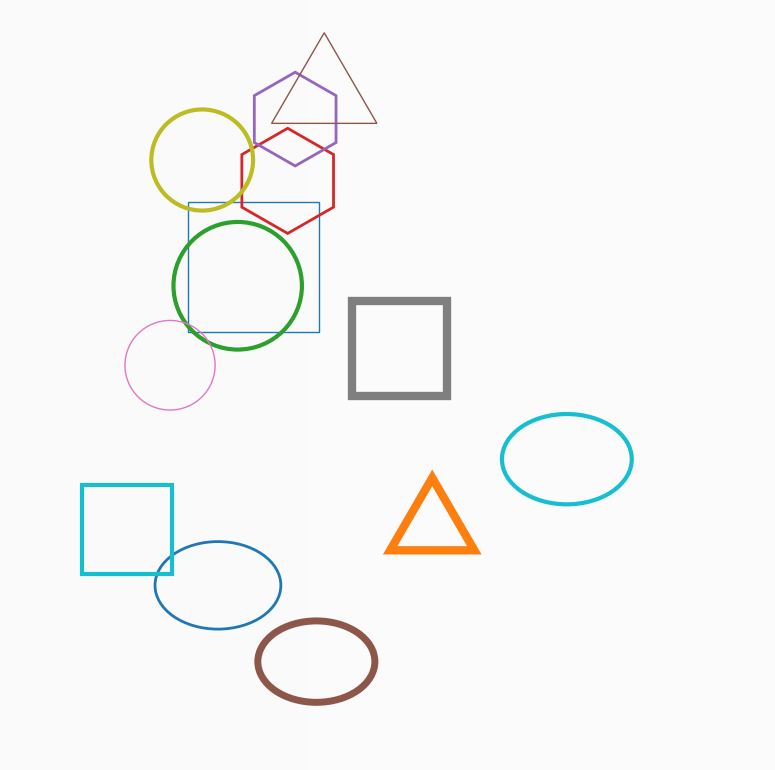[{"shape": "square", "thickness": 0.5, "radius": 0.42, "center": [0.327, 0.654]}, {"shape": "oval", "thickness": 1, "radius": 0.41, "center": [0.281, 0.24]}, {"shape": "triangle", "thickness": 3, "radius": 0.31, "center": [0.558, 0.317]}, {"shape": "circle", "thickness": 1.5, "radius": 0.41, "center": [0.307, 0.629]}, {"shape": "hexagon", "thickness": 1, "radius": 0.34, "center": [0.371, 0.765]}, {"shape": "hexagon", "thickness": 1, "radius": 0.3, "center": [0.381, 0.845]}, {"shape": "oval", "thickness": 2.5, "radius": 0.38, "center": [0.408, 0.141]}, {"shape": "triangle", "thickness": 0.5, "radius": 0.39, "center": [0.418, 0.879]}, {"shape": "circle", "thickness": 0.5, "radius": 0.29, "center": [0.219, 0.526]}, {"shape": "square", "thickness": 3, "radius": 0.31, "center": [0.516, 0.548]}, {"shape": "circle", "thickness": 1.5, "radius": 0.33, "center": [0.261, 0.792]}, {"shape": "square", "thickness": 1.5, "radius": 0.29, "center": [0.163, 0.313]}, {"shape": "oval", "thickness": 1.5, "radius": 0.42, "center": [0.731, 0.404]}]